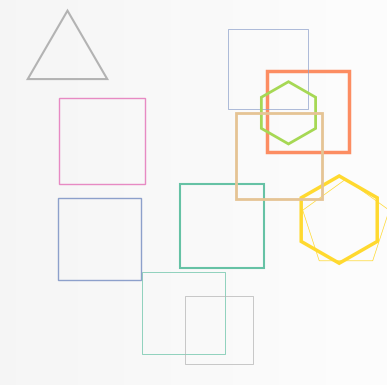[{"shape": "square", "thickness": 1.5, "radius": 0.55, "center": [0.573, 0.412]}, {"shape": "square", "thickness": 0.5, "radius": 0.53, "center": [0.473, 0.187]}, {"shape": "square", "thickness": 2.5, "radius": 0.53, "center": [0.794, 0.71]}, {"shape": "square", "thickness": 0.5, "radius": 0.52, "center": [0.692, 0.821]}, {"shape": "square", "thickness": 1, "radius": 0.53, "center": [0.257, 0.38]}, {"shape": "square", "thickness": 1, "radius": 0.56, "center": [0.263, 0.635]}, {"shape": "hexagon", "thickness": 2, "radius": 0.4, "center": [0.744, 0.707]}, {"shape": "pentagon", "thickness": 0.5, "radius": 0.59, "center": [0.893, 0.418]}, {"shape": "hexagon", "thickness": 2.5, "radius": 0.57, "center": [0.875, 0.43]}, {"shape": "square", "thickness": 2, "radius": 0.56, "center": [0.72, 0.596]}, {"shape": "triangle", "thickness": 1.5, "radius": 0.59, "center": [0.174, 0.854]}, {"shape": "square", "thickness": 0.5, "radius": 0.44, "center": [0.564, 0.144]}]